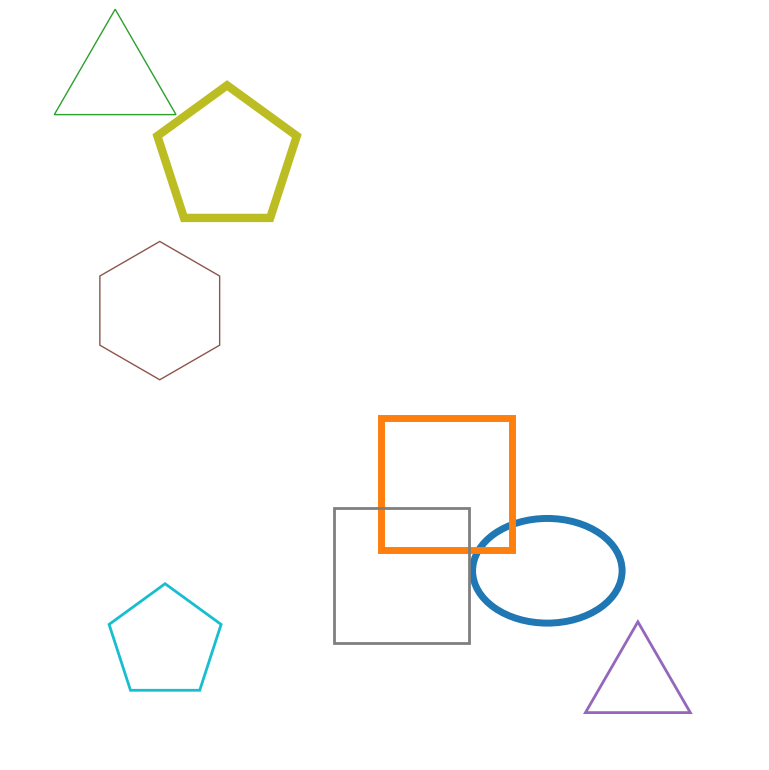[{"shape": "oval", "thickness": 2.5, "radius": 0.49, "center": [0.711, 0.259]}, {"shape": "square", "thickness": 2.5, "radius": 0.43, "center": [0.58, 0.371]}, {"shape": "triangle", "thickness": 0.5, "radius": 0.46, "center": [0.15, 0.897]}, {"shape": "triangle", "thickness": 1, "radius": 0.39, "center": [0.828, 0.114]}, {"shape": "hexagon", "thickness": 0.5, "radius": 0.45, "center": [0.207, 0.597]}, {"shape": "square", "thickness": 1, "radius": 0.44, "center": [0.522, 0.252]}, {"shape": "pentagon", "thickness": 3, "radius": 0.48, "center": [0.295, 0.794]}, {"shape": "pentagon", "thickness": 1, "radius": 0.38, "center": [0.214, 0.165]}]